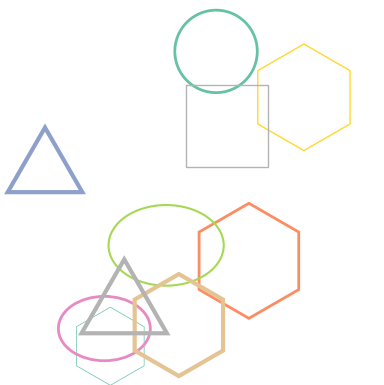[{"shape": "circle", "thickness": 2, "radius": 0.54, "center": [0.561, 0.866]}, {"shape": "hexagon", "thickness": 0.5, "radius": 0.51, "center": [0.287, 0.101]}, {"shape": "hexagon", "thickness": 2, "radius": 0.75, "center": [0.647, 0.323]}, {"shape": "triangle", "thickness": 3, "radius": 0.56, "center": [0.117, 0.557]}, {"shape": "oval", "thickness": 2, "radius": 0.6, "center": [0.271, 0.147]}, {"shape": "oval", "thickness": 1.5, "radius": 0.75, "center": [0.432, 0.363]}, {"shape": "hexagon", "thickness": 1, "radius": 0.69, "center": [0.789, 0.747]}, {"shape": "hexagon", "thickness": 3, "radius": 0.66, "center": [0.465, 0.156]}, {"shape": "triangle", "thickness": 3, "radius": 0.64, "center": [0.323, 0.198]}, {"shape": "square", "thickness": 1, "radius": 0.53, "center": [0.589, 0.673]}]